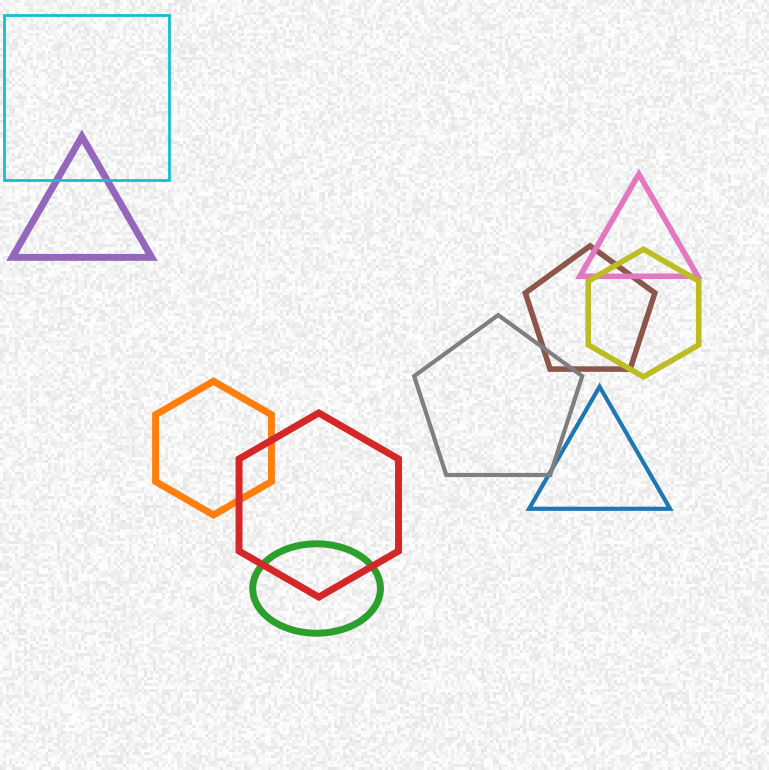[{"shape": "triangle", "thickness": 1.5, "radius": 0.53, "center": [0.779, 0.392]}, {"shape": "hexagon", "thickness": 2.5, "radius": 0.43, "center": [0.277, 0.418]}, {"shape": "oval", "thickness": 2.5, "radius": 0.41, "center": [0.411, 0.236]}, {"shape": "hexagon", "thickness": 2.5, "radius": 0.6, "center": [0.414, 0.344]}, {"shape": "triangle", "thickness": 2.5, "radius": 0.52, "center": [0.106, 0.718]}, {"shape": "pentagon", "thickness": 2, "radius": 0.44, "center": [0.766, 0.592]}, {"shape": "triangle", "thickness": 2, "radius": 0.44, "center": [0.83, 0.685]}, {"shape": "pentagon", "thickness": 1.5, "radius": 0.57, "center": [0.647, 0.476]}, {"shape": "hexagon", "thickness": 2, "radius": 0.41, "center": [0.836, 0.593]}, {"shape": "square", "thickness": 1, "radius": 0.53, "center": [0.112, 0.873]}]